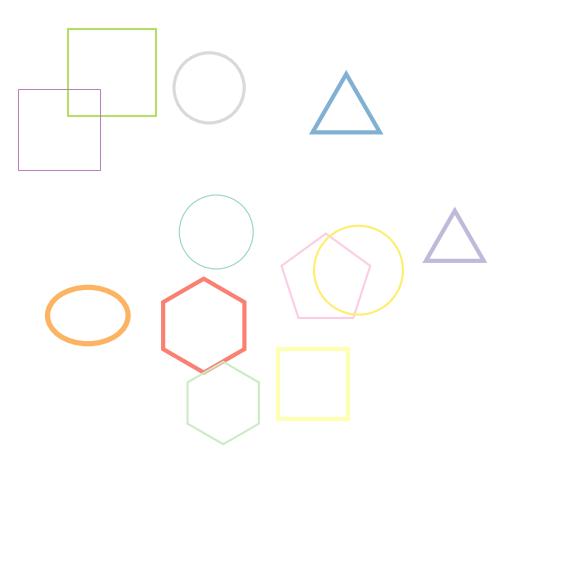[{"shape": "circle", "thickness": 0.5, "radius": 0.32, "center": [0.374, 0.597]}, {"shape": "square", "thickness": 2, "radius": 0.3, "center": [0.542, 0.334]}, {"shape": "triangle", "thickness": 2, "radius": 0.29, "center": [0.788, 0.576]}, {"shape": "hexagon", "thickness": 2, "radius": 0.41, "center": [0.353, 0.435]}, {"shape": "triangle", "thickness": 2, "radius": 0.34, "center": [0.6, 0.804]}, {"shape": "oval", "thickness": 2.5, "radius": 0.35, "center": [0.152, 0.453]}, {"shape": "square", "thickness": 1, "radius": 0.38, "center": [0.194, 0.873]}, {"shape": "pentagon", "thickness": 1, "radius": 0.4, "center": [0.564, 0.514]}, {"shape": "circle", "thickness": 1.5, "radius": 0.3, "center": [0.362, 0.847]}, {"shape": "square", "thickness": 0.5, "radius": 0.35, "center": [0.102, 0.775]}, {"shape": "hexagon", "thickness": 1, "radius": 0.36, "center": [0.387, 0.301]}, {"shape": "circle", "thickness": 1, "radius": 0.38, "center": [0.621, 0.531]}]